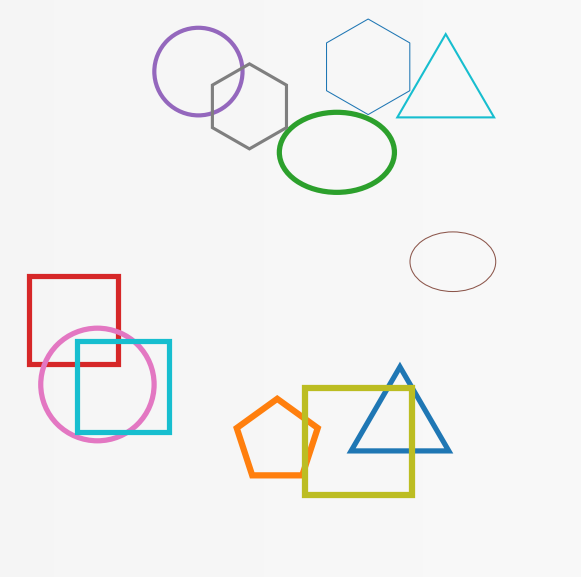[{"shape": "hexagon", "thickness": 0.5, "radius": 0.41, "center": [0.633, 0.883]}, {"shape": "triangle", "thickness": 2.5, "radius": 0.49, "center": [0.688, 0.267]}, {"shape": "pentagon", "thickness": 3, "radius": 0.37, "center": [0.477, 0.235]}, {"shape": "oval", "thickness": 2.5, "radius": 0.5, "center": [0.58, 0.735]}, {"shape": "square", "thickness": 2.5, "radius": 0.38, "center": [0.126, 0.445]}, {"shape": "circle", "thickness": 2, "radius": 0.38, "center": [0.341, 0.875]}, {"shape": "oval", "thickness": 0.5, "radius": 0.37, "center": [0.779, 0.546]}, {"shape": "circle", "thickness": 2.5, "radius": 0.49, "center": [0.168, 0.333]}, {"shape": "hexagon", "thickness": 1.5, "radius": 0.37, "center": [0.429, 0.815]}, {"shape": "square", "thickness": 3, "radius": 0.46, "center": [0.616, 0.235]}, {"shape": "triangle", "thickness": 1, "radius": 0.48, "center": [0.767, 0.844]}, {"shape": "square", "thickness": 2.5, "radius": 0.4, "center": [0.212, 0.33]}]